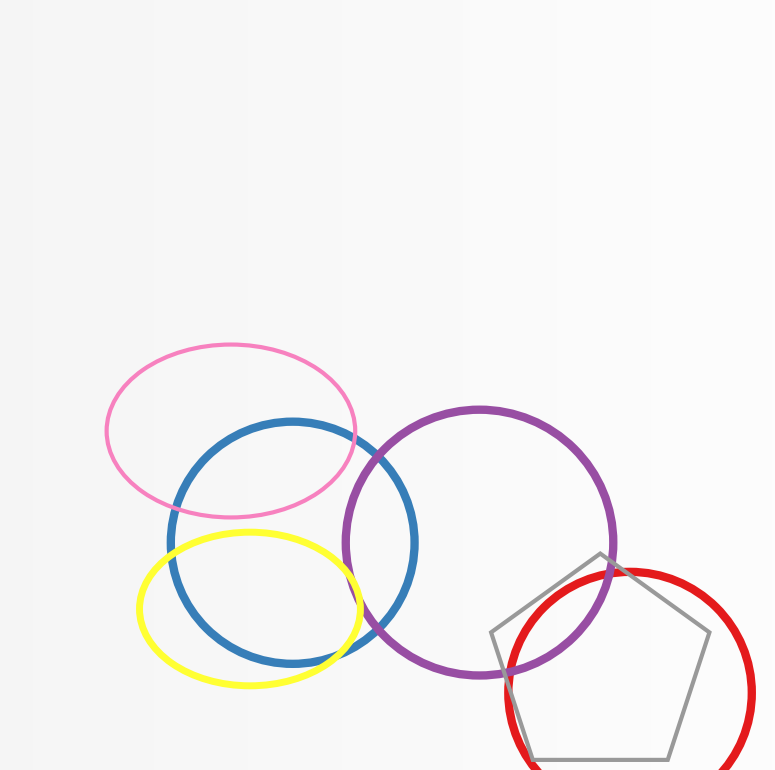[{"shape": "circle", "thickness": 3, "radius": 0.79, "center": [0.813, 0.1]}, {"shape": "circle", "thickness": 3, "radius": 0.79, "center": [0.378, 0.295]}, {"shape": "circle", "thickness": 3, "radius": 0.86, "center": [0.619, 0.295]}, {"shape": "oval", "thickness": 2.5, "radius": 0.71, "center": [0.323, 0.209]}, {"shape": "oval", "thickness": 1.5, "radius": 0.8, "center": [0.298, 0.44]}, {"shape": "pentagon", "thickness": 1.5, "radius": 0.74, "center": [0.775, 0.133]}]